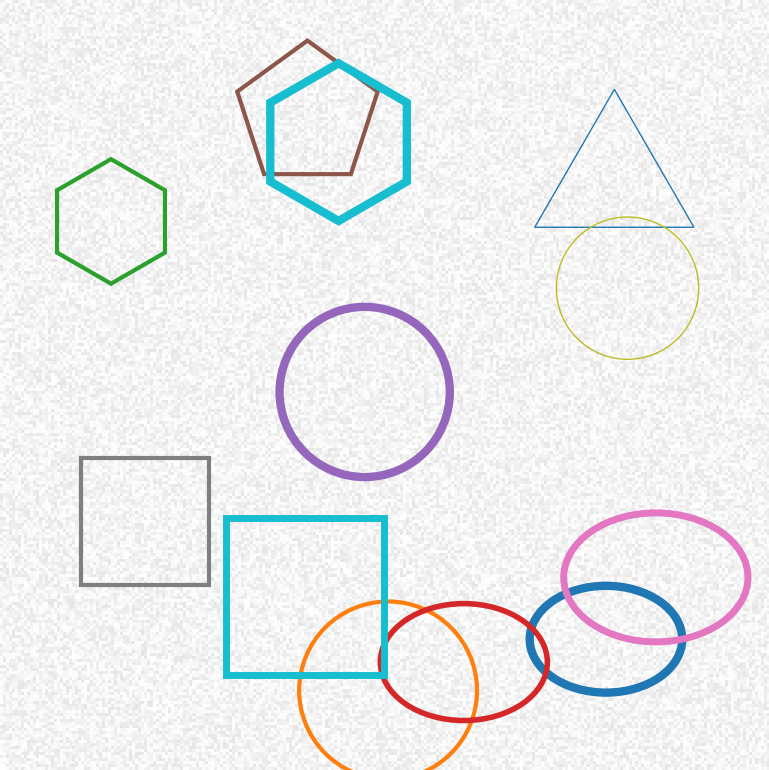[{"shape": "triangle", "thickness": 0.5, "radius": 0.6, "center": [0.798, 0.765]}, {"shape": "oval", "thickness": 3, "radius": 0.5, "center": [0.787, 0.17]}, {"shape": "circle", "thickness": 1.5, "radius": 0.58, "center": [0.504, 0.103]}, {"shape": "hexagon", "thickness": 1.5, "radius": 0.4, "center": [0.144, 0.712]}, {"shape": "oval", "thickness": 2, "radius": 0.54, "center": [0.602, 0.14]}, {"shape": "circle", "thickness": 3, "radius": 0.55, "center": [0.474, 0.491]}, {"shape": "pentagon", "thickness": 1.5, "radius": 0.48, "center": [0.399, 0.851]}, {"shape": "oval", "thickness": 2.5, "radius": 0.6, "center": [0.852, 0.25]}, {"shape": "square", "thickness": 1.5, "radius": 0.41, "center": [0.188, 0.323]}, {"shape": "circle", "thickness": 0.5, "radius": 0.46, "center": [0.815, 0.626]}, {"shape": "square", "thickness": 2.5, "radius": 0.51, "center": [0.396, 0.225]}, {"shape": "hexagon", "thickness": 3, "radius": 0.51, "center": [0.44, 0.815]}]